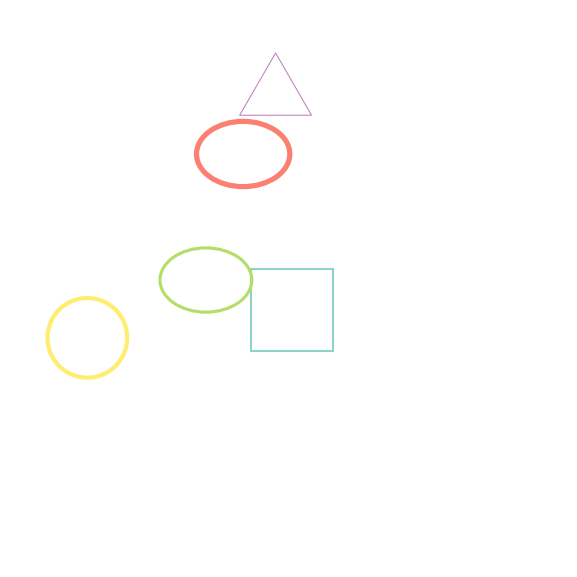[{"shape": "square", "thickness": 1, "radius": 0.35, "center": [0.506, 0.463]}, {"shape": "oval", "thickness": 2.5, "radius": 0.4, "center": [0.421, 0.732]}, {"shape": "oval", "thickness": 1.5, "radius": 0.4, "center": [0.356, 0.514]}, {"shape": "triangle", "thickness": 0.5, "radius": 0.36, "center": [0.477, 0.836]}, {"shape": "circle", "thickness": 2, "radius": 0.34, "center": [0.151, 0.414]}]